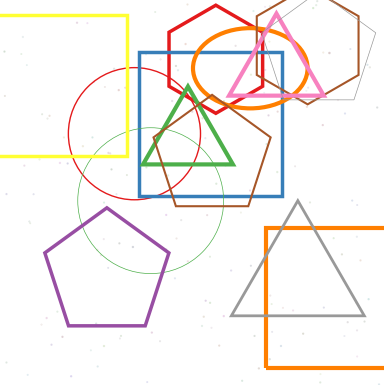[{"shape": "hexagon", "thickness": 2.5, "radius": 0.7, "center": [0.561, 0.846]}, {"shape": "circle", "thickness": 1, "radius": 0.86, "center": [0.349, 0.653]}, {"shape": "square", "thickness": 2.5, "radius": 0.93, "center": [0.547, 0.678]}, {"shape": "circle", "thickness": 0.5, "radius": 0.95, "center": [0.391, 0.479]}, {"shape": "triangle", "thickness": 3, "radius": 0.67, "center": [0.488, 0.64]}, {"shape": "pentagon", "thickness": 2.5, "radius": 0.85, "center": [0.278, 0.291]}, {"shape": "square", "thickness": 3, "radius": 0.91, "center": [0.874, 0.226]}, {"shape": "oval", "thickness": 3, "radius": 0.74, "center": [0.65, 0.823]}, {"shape": "square", "thickness": 2.5, "radius": 0.92, "center": [0.147, 0.778]}, {"shape": "hexagon", "thickness": 1.5, "radius": 0.76, "center": [0.799, 0.882]}, {"shape": "pentagon", "thickness": 1.5, "radius": 0.8, "center": [0.551, 0.594]}, {"shape": "triangle", "thickness": 3, "radius": 0.71, "center": [0.718, 0.823]}, {"shape": "triangle", "thickness": 2, "radius": 1.0, "center": [0.774, 0.279]}, {"shape": "pentagon", "thickness": 0.5, "radius": 0.78, "center": [0.828, 0.867]}]